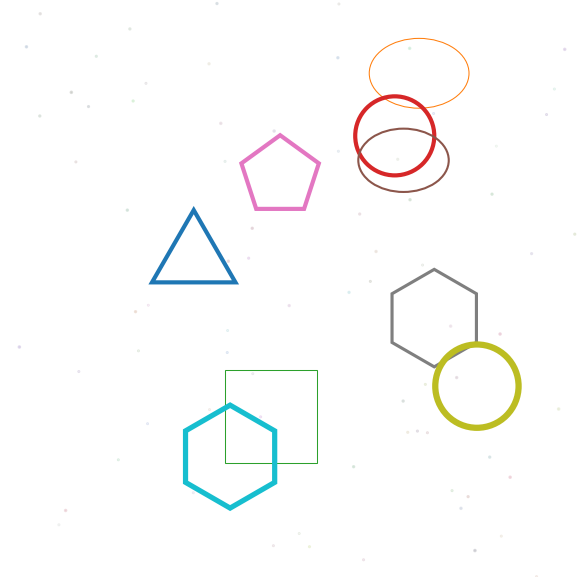[{"shape": "triangle", "thickness": 2, "radius": 0.42, "center": [0.335, 0.552]}, {"shape": "oval", "thickness": 0.5, "radius": 0.43, "center": [0.726, 0.872]}, {"shape": "square", "thickness": 0.5, "radius": 0.4, "center": [0.469, 0.278]}, {"shape": "circle", "thickness": 2, "radius": 0.34, "center": [0.684, 0.764]}, {"shape": "oval", "thickness": 1, "radius": 0.39, "center": [0.699, 0.722]}, {"shape": "pentagon", "thickness": 2, "radius": 0.35, "center": [0.485, 0.694]}, {"shape": "hexagon", "thickness": 1.5, "radius": 0.42, "center": [0.752, 0.448]}, {"shape": "circle", "thickness": 3, "radius": 0.36, "center": [0.826, 0.331]}, {"shape": "hexagon", "thickness": 2.5, "radius": 0.45, "center": [0.398, 0.208]}]